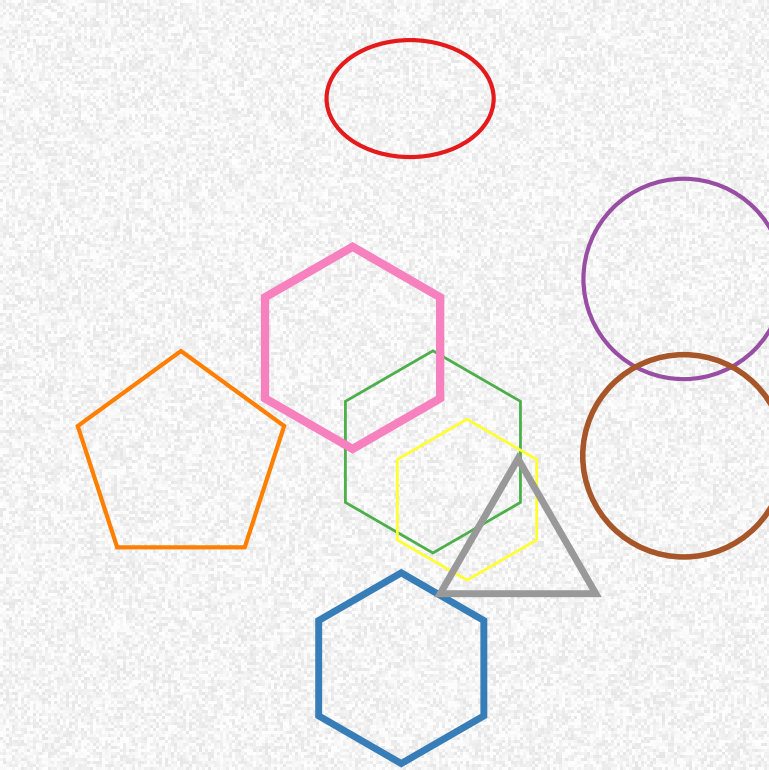[{"shape": "oval", "thickness": 1.5, "radius": 0.54, "center": [0.533, 0.872]}, {"shape": "hexagon", "thickness": 2.5, "radius": 0.62, "center": [0.521, 0.132]}, {"shape": "hexagon", "thickness": 1, "radius": 0.66, "center": [0.562, 0.413]}, {"shape": "circle", "thickness": 1.5, "radius": 0.65, "center": [0.888, 0.638]}, {"shape": "pentagon", "thickness": 1.5, "radius": 0.7, "center": [0.235, 0.403]}, {"shape": "hexagon", "thickness": 1, "radius": 0.52, "center": [0.606, 0.351]}, {"shape": "circle", "thickness": 2, "radius": 0.66, "center": [0.888, 0.408]}, {"shape": "hexagon", "thickness": 3, "radius": 0.66, "center": [0.458, 0.548]}, {"shape": "triangle", "thickness": 2.5, "radius": 0.58, "center": [0.673, 0.287]}]